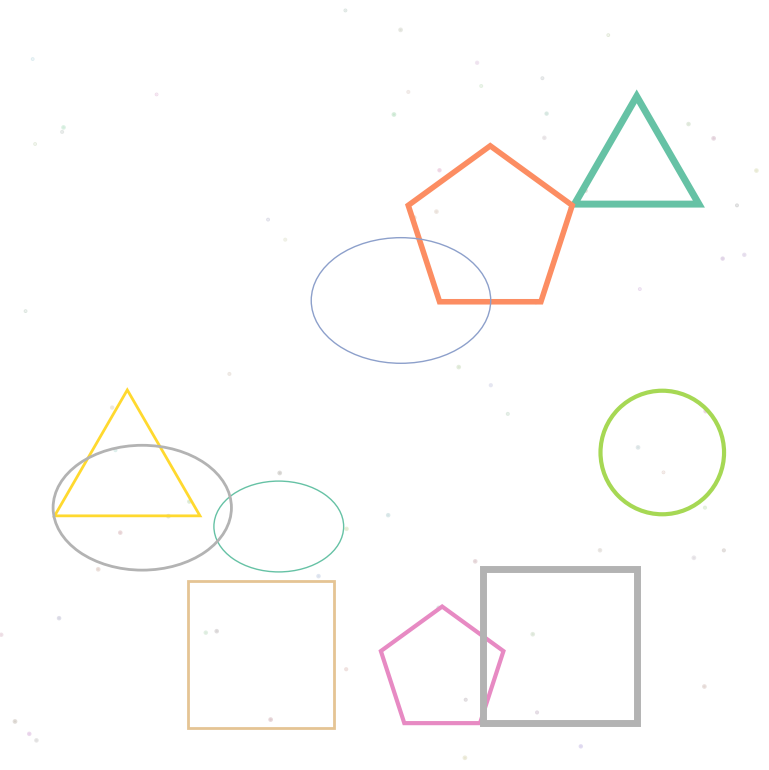[{"shape": "triangle", "thickness": 2.5, "radius": 0.47, "center": [0.827, 0.782]}, {"shape": "oval", "thickness": 0.5, "radius": 0.42, "center": [0.362, 0.316]}, {"shape": "pentagon", "thickness": 2, "radius": 0.56, "center": [0.637, 0.699]}, {"shape": "oval", "thickness": 0.5, "radius": 0.58, "center": [0.521, 0.61]}, {"shape": "pentagon", "thickness": 1.5, "radius": 0.42, "center": [0.574, 0.129]}, {"shape": "circle", "thickness": 1.5, "radius": 0.4, "center": [0.86, 0.412]}, {"shape": "triangle", "thickness": 1, "radius": 0.55, "center": [0.165, 0.385]}, {"shape": "square", "thickness": 1, "radius": 0.48, "center": [0.339, 0.15]}, {"shape": "square", "thickness": 2.5, "radius": 0.5, "center": [0.727, 0.161]}, {"shape": "oval", "thickness": 1, "radius": 0.58, "center": [0.185, 0.341]}]